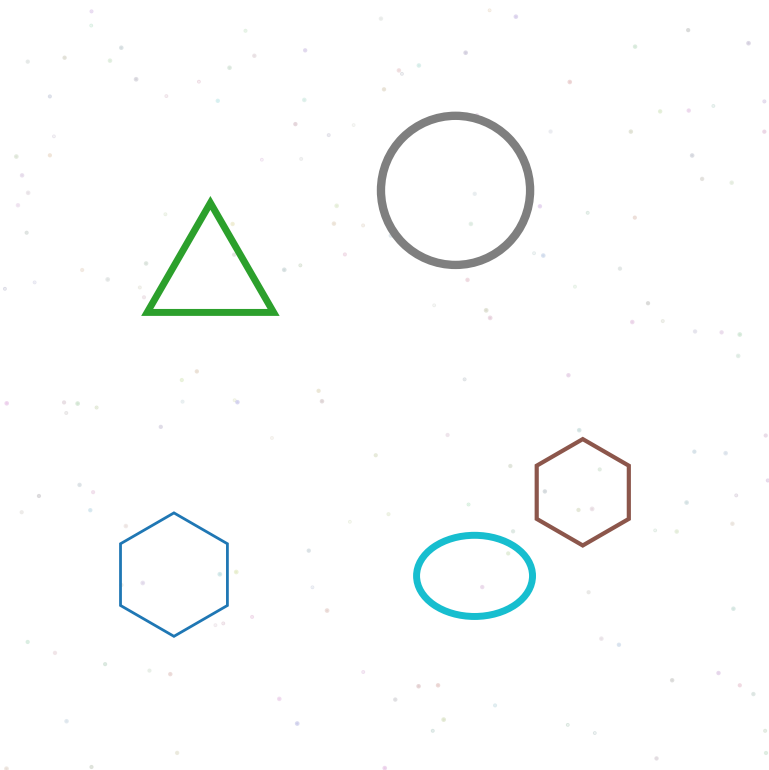[{"shape": "hexagon", "thickness": 1, "radius": 0.4, "center": [0.226, 0.254]}, {"shape": "triangle", "thickness": 2.5, "radius": 0.47, "center": [0.273, 0.642]}, {"shape": "hexagon", "thickness": 1.5, "radius": 0.35, "center": [0.757, 0.361]}, {"shape": "circle", "thickness": 3, "radius": 0.48, "center": [0.592, 0.753]}, {"shape": "oval", "thickness": 2.5, "radius": 0.38, "center": [0.616, 0.252]}]